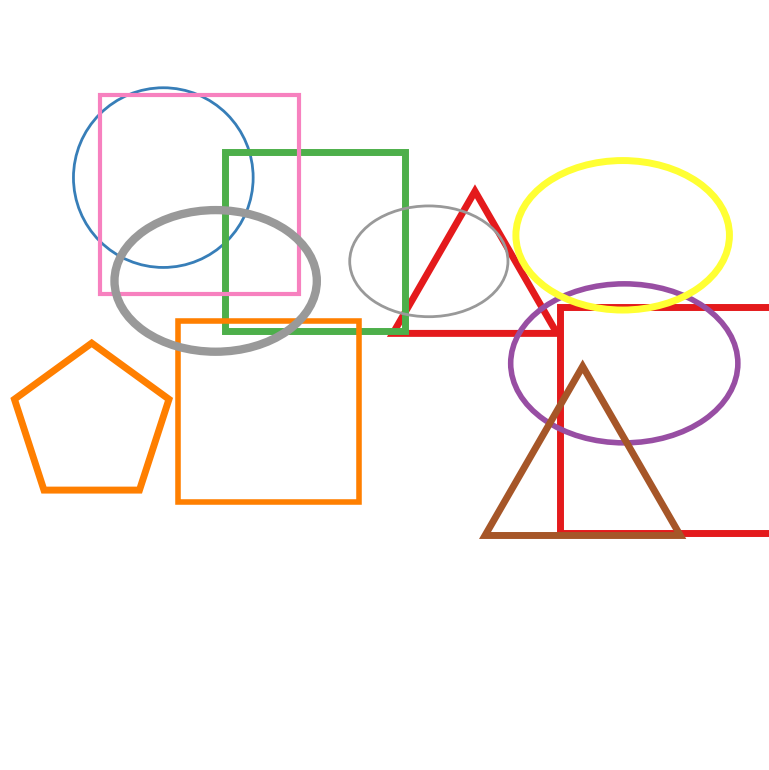[{"shape": "square", "thickness": 2.5, "radius": 0.73, "center": [0.874, 0.455]}, {"shape": "triangle", "thickness": 2.5, "radius": 0.62, "center": [0.617, 0.629]}, {"shape": "circle", "thickness": 1, "radius": 0.58, "center": [0.212, 0.769]}, {"shape": "square", "thickness": 2.5, "radius": 0.58, "center": [0.409, 0.686]}, {"shape": "oval", "thickness": 2, "radius": 0.74, "center": [0.811, 0.528]}, {"shape": "square", "thickness": 2, "radius": 0.59, "center": [0.349, 0.466]}, {"shape": "pentagon", "thickness": 2.5, "radius": 0.53, "center": [0.119, 0.449]}, {"shape": "oval", "thickness": 2.5, "radius": 0.69, "center": [0.809, 0.694]}, {"shape": "triangle", "thickness": 2.5, "radius": 0.73, "center": [0.757, 0.378]}, {"shape": "square", "thickness": 1.5, "radius": 0.65, "center": [0.26, 0.747]}, {"shape": "oval", "thickness": 1, "radius": 0.51, "center": [0.557, 0.661]}, {"shape": "oval", "thickness": 3, "radius": 0.66, "center": [0.28, 0.635]}]